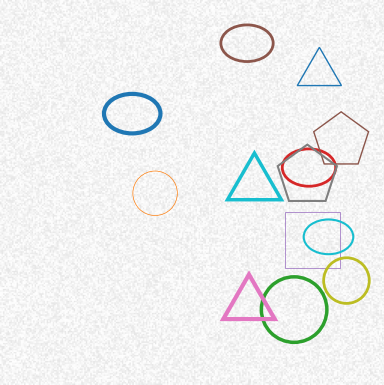[{"shape": "triangle", "thickness": 1, "radius": 0.33, "center": [0.83, 0.811]}, {"shape": "oval", "thickness": 3, "radius": 0.37, "center": [0.343, 0.705]}, {"shape": "circle", "thickness": 0.5, "radius": 0.29, "center": [0.403, 0.498]}, {"shape": "circle", "thickness": 2.5, "radius": 0.43, "center": [0.764, 0.196]}, {"shape": "oval", "thickness": 2, "radius": 0.35, "center": [0.802, 0.565]}, {"shape": "square", "thickness": 0.5, "radius": 0.36, "center": [0.811, 0.377]}, {"shape": "oval", "thickness": 2, "radius": 0.34, "center": [0.642, 0.888]}, {"shape": "pentagon", "thickness": 1, "radius": 0.37, "center": [0.886, 0.635]}, {"shape": "triangle", "thickness": 3, "radius": 0.39, "center": [0.647, 0.21]}, {"shape": "pentagon", "thickness": 1.5, "radius": 0.4, "center": [0.798, 0.544]}, {"shape": "circle", "thickness": 2, "radius": 0.3, "center": [0.9, 0.271]}, {"shape": "triangle", "thickness": 2.5, "radius": 0.4, "center": [0.661, 0.522]}, {"shape": "oval", "thickness": 1.5, "radius": 0.32, "center": [0.853, 0.385]}]